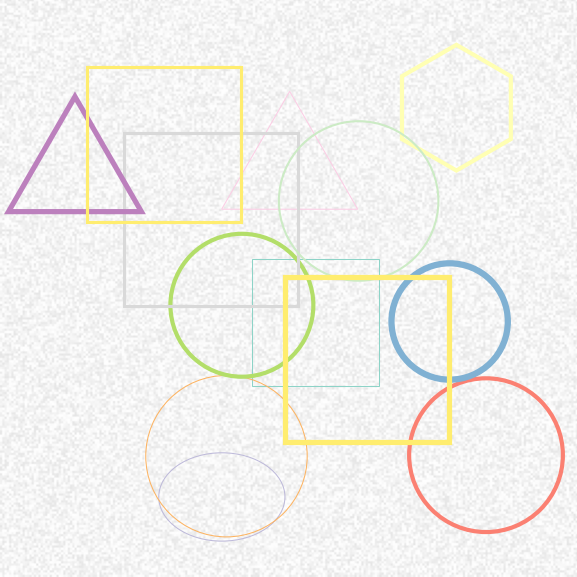[{"shape": "square", "thickness": 0.5, "radius": 0.55, "center": [0.547, 0.44]}, {"shape": "hexagon", "thickness": 2, "radius": 0.54, "center": [0.79, 0.813]}, {"shape": "oval", "thickness": 0.5, "radius": 0.55, "center": [0.384, 0.139]}, {"shape": "circle", "thickness": 2, "radius": 0.67, "center": [0.842, 0.211]}, {"shape": "circle", "thickness": 3, "radius": 0.5, "center": [0.779, 0.442]}, {"shape": "circle", "thickness": 0.5, "radius": 0.7, "center": [0.392, 0.209]}, {"shape": "circle", "thickness": 2, "radius": 0.62, "center": [0.419, 0.471]}, {"shape": "triangle", "thickness": 0.5, "radius": 0.68, "center": [0.502, 0.705]}, {"shape": "square", "thickness": 1.5, "radius": 0.75, "center": [0.365, 0.619]}, {"shape": "triangle", "thickness": 2.5, "radius": 0.66, "center": [0.13, 0.699]}, {"shape": "circle", "thickness": 1, "radius": 0.69, "center": [0.621, 0.651]}, {"shape": "square", "thickness": 1.5, "radius": 0.67, "center": [0.284, 0.749]}, {"shape": "square", "thickness": 2.5, "radius": 0.71, "center": [0.635, 0.377]}]